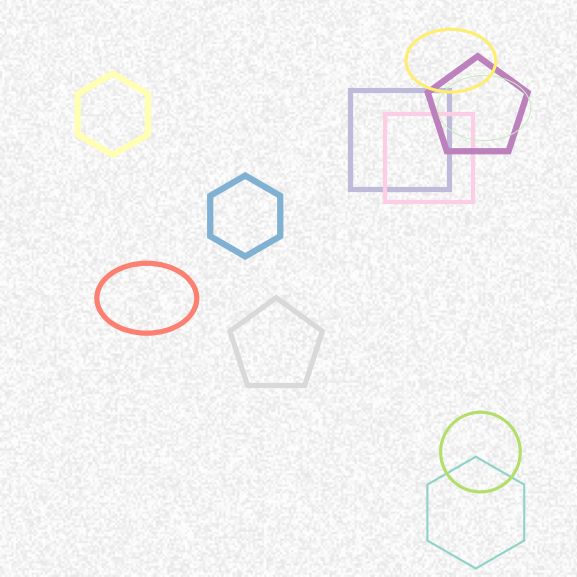[{"shape": "hexagon", "thickness": 1, "radius": 0.48, "center": [0.824, 0.112]}, {"shape": "hexagon", "thickness": 3, "radius": 0.35, "center": [0.195, 0.801]}, {"shape": "square", "thickness": 2.5, "radius": 0.43, "center": [0.691, 0.758]}, {"shape": "oval", "thickness": 2.5, "radius": 0.43, "center": [0.254, 0.483]}, {"shape": "hexagon", "thickness": 3, "radius": 0.35, "center": [0.425, 0.625]}, {"shape": "circle", "thickness": 1.5, "radius": 0.34, "center": [0.832, 0.216]}, {"shape": "square", "thickness": 2, "radius": 0.38, "center": [0.743, 0.725]}, {"shape": "pentagon", "thickness": 2.5, "radius": 0.42, "center": [0.478, 0.4]}, {"shape": "pentagon", "thickness": 3, "radius": 0.45, "center": [0.827, 0.811]}, {"shape": "oval", "thickness": 0.5, "radius": 0.4, "center": [0.839, 0.812]}, {"shape": "oval", "thickness": 1.5, "radius": 0.39, "center": [0.781, 0.894]}]